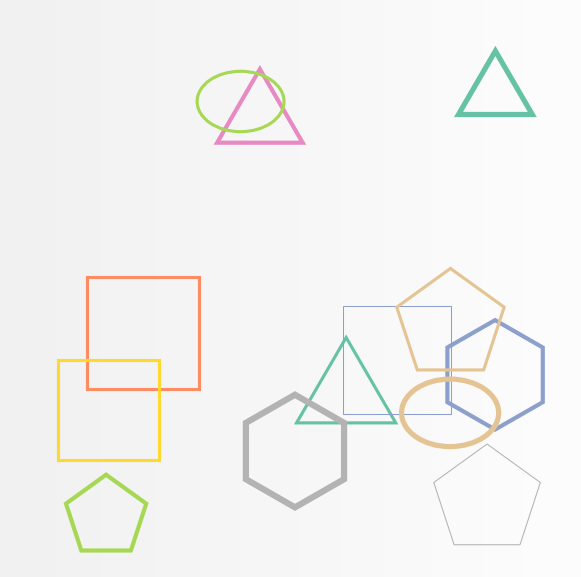[{"shape": "triangle", "thickness": 1.5, "radius": 0.49, "center": [0.596, 0.316]}, {"shape": "triangle", "thickness": 2.5, "radius": 0.37, "center": [0.852, 0.838]}, {"shape": "square", "thickness": 1.5, "radius": 0.48, "center": [0.246, 0.422]}, {"shape": "hexagon", "thickness": 2, "radius": 0.47, "center": [0.852, 0.35]}, {"shape": "square", "thickness": 0.5, "radius": 0.47, "center": [0.683, 0.376]}, {"shape": "triangle", "thickness": 2, "radius": 0.42, "center": [0.447, 0.795]}, {"shape": "oval", "thickness": 1.5, "radius": 0.37, "center": [0.414, 0.823]}, {"shape": "pentagon", "thickness": 2, "radius": 0.36, "center": [0.183, 0.105]}, {"shape": "square", "thickness": 1.5, "radius": 0.43, "center": [0.187, 0.289]}, {"shape": "oval", "thickness": 2.5, "radius": 0.42, "center": [0.774, 0.284]}, {"shape": "pentagon", "thickness": 1.5, "radius": 0.49, "center": [0.775, 0.437]}, {"shape": "pentagon", "thickness": 0.5, "radius": 0.48, "center": [0.838, 0.134]}, {"shape": "hexagon", "thickness": 3, "radius": 0.49, "center": [0.507, 0.218]}]